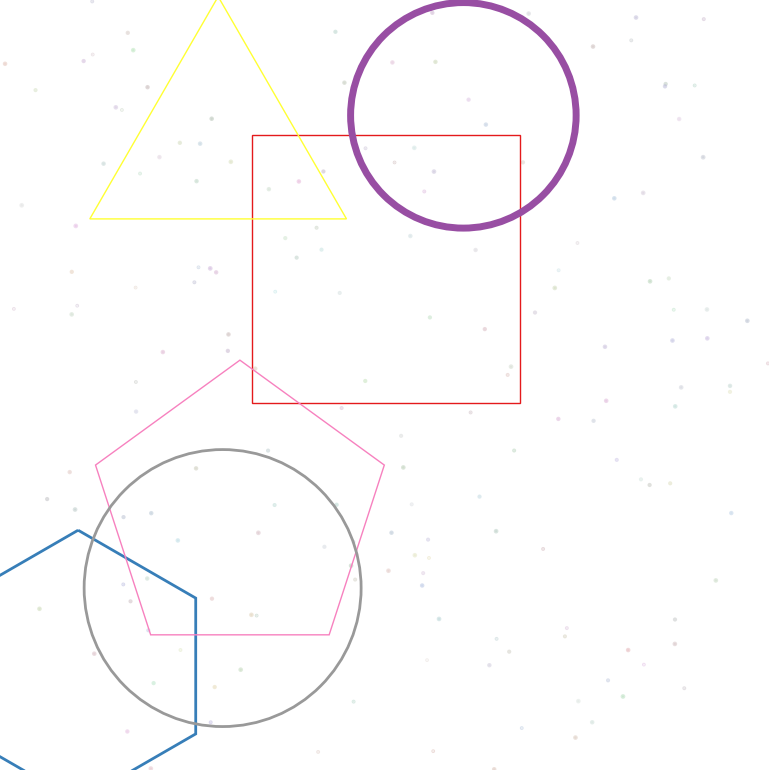[{"shape": "square", "thickness": 0.5, "radius": 0.87, "center": [0.501, 0.651]}, {"shape": "hexagon", "thickness": 1, "radius": 0.88, "center": [0.101, 0.135]}, {"shape": "circle", "thickness": 2.5, "radius": 0.73, "center": [0.602, 0.85]}, {"shape": "triangle", "thickness": 0.5, "radius": 0.96, "center": [0.283, 0.812]}, {"shape": "pentagon", "thickness": 0.5, "radius": 0.99, "center": [0.312, 0.335]}, {"shape": "circle", "thickness": 1, "radius": 0.9, "center": [0.289, 0.236]}]